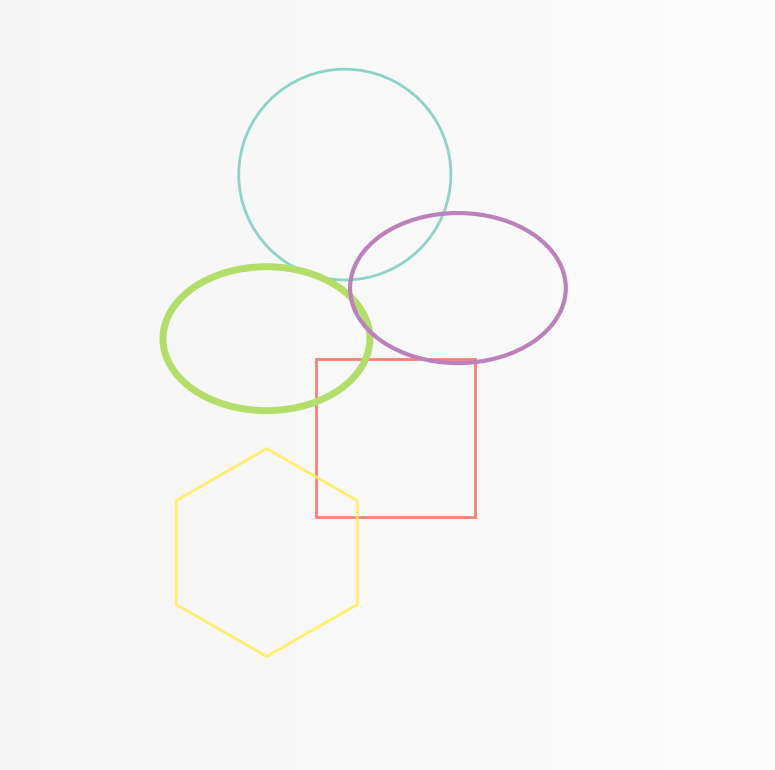[{"shape": "circle", "thickness": 1, "radius": 0.68, "center": [0.445, 0.773]}, {"shape": "square", "thickness": 1, "radius": 0.51, "center": [0.51, 0.431]}, {"shape": "oval", "thickness": 2.5, "radius": 0.67, "center": [0.344, 0.56]}, {"shape": "oval", "thickness": 1.5, "radius": 0.7, "center": [0.591, 0.626]}, {"shape": "hexagon", "thickness": 1, "radius": 0.67, "center": [0.344, 0.282]}]